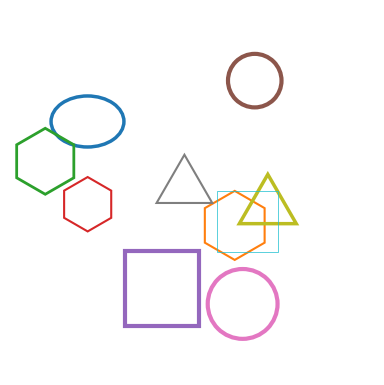[{"shape": "oval", "thickness": 2.5, "radius": 0.47, "center": [0.227, 0.684]}, {"shape": "hexagon", "thickness": 1.5, "radius": 0.45, "center": [0.61, 0.415]}, {"shape": "hexagon", "thickness": 2, "radius": 0.43, "center": [0.118, 0.581]}, {"shape": "hexagon", "thickness": 1.5, "radius": 0.35, "center": [0.228, 0.47]}, {"shape": "square", "thickness": 3, "radius": 0.49, "center": [0.421, 0.25]}, {"shape": "circle", "thickness": 3, "radius": 0.35, "center": [0.662, 0.791]}, {"shape": "circle", "thickness": 3, "radius": 0.45, "center": [0.63, 0.211]}, {"shape": "triangle", "thickness": 1.5, "radius": 0.42, "center": [0.479, 0.515]}, {"shape": "triangle", "thickness": 2.5, "radius": 0.43, "center": [0.696, 0.462]}, {"shape": "square", "thickness": 0.5, "radius": 0.39, "center": [0.643, 0.425]}]